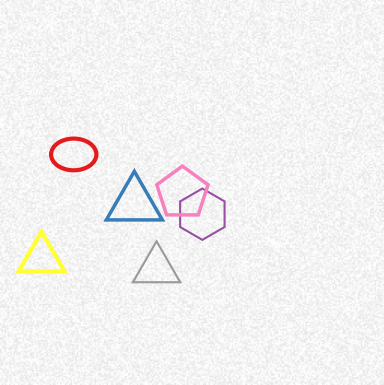[{"shape": "oval", "thickness": 3, "radius": 0.29, "center": [0.192, 0.599]}, {"shape": "triangle", "thickness": 2.5, "radius": 0.42, "center": [0.349, 0.471]}, {"shape": "hexagon", "thickness": 1.5, "radius": 0.33, "center": [0.526, 0.444]}, {"shape": "triangle", "thickness": 3, "radius": 0.34, "center": [0.108, 0.329]}, {"shape": "pentagon", "thickness": 2.5, "radius": 0.35, "center": [0.474, 0.498]}, {"shape": "triangle", "thickness": 1.5, "radius": 0.35, "center": [0.407, 0.302]}]